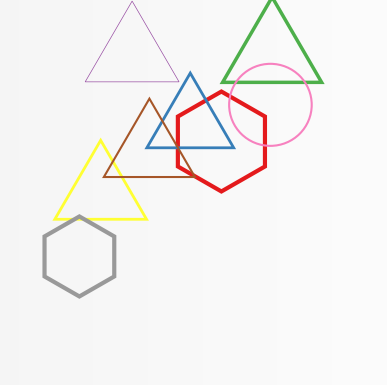[{"shape": "hexagon", "thickness": 3, "radius": 0.65, "center": [0.571, 0.632]}, {"shape": "triangle", "thickness": 2, "radius": 0.65, "center": [0.491, 0.681]}, {"shape": "triangle", "thickness": 2.5, "radius": 0.74, "center": [0.702, 0.86]}, {"shape": "triangle", "thickness": 0.5, "radius": 0.7, "center": [0.341, 0.857]}, {"shape": "triangle", "thickness": 2, "radius": 0.68, "center": [0.26, 0.499]}, {"shape": "triangle", "thickness": 1.5, "radius": 0.68, "center": [0.386, 0.608]}, {"shape": "circle", "thickness": 1.5, "radius": 0.53, "center": [0.698, 0.728]}, {"shape": "hexagon", "thickness": 3, "radius": 0.52, "center": [0.205, 0.334]}]